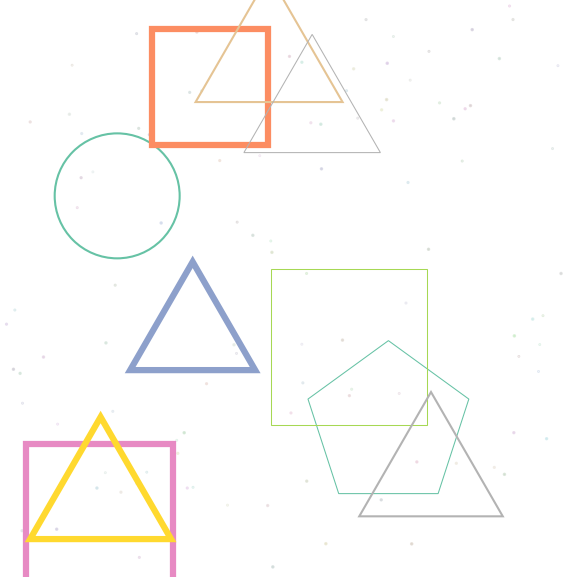[{"shape": "pentagon", "thickness": 0.5, "radius": 0.73, "center": [0.673, 0.263]}, {"shape": "circle", "thickness": 1, "radius": 0.54, "center": [0.203, 0.66]}, {"shape": "square", "thickness": 3, "radius": 0.5, "center": [0.363, 0.848]}, {"shape": "triangle", "thickness": 3, "radius": 0.62, "center": [0.334, 0.421]}, {"shape": "square", "thickness": 3, "radius": 0.64, "center": [0.173, 0.104]}, {"shape": "square", "thickness": 0.5, "radius": 0.68, "center": [0.604, 0.398]}, {"shape": "triangle", "thickness": 3, "radius": 0.7, "center": [0.174, 0.136]}, {"shape": "triangle", "thickness": 1, "radius": 0.73, "center": [0.466, 0.896]}, {"shape": "triangle", "thickness": 0.5, "radius": 0.68, "center": [0.541, 0.803]}, {"shape": "triangle", "thickness": 1, "radius": 0.72, "center": [0.746, 0.177]}]